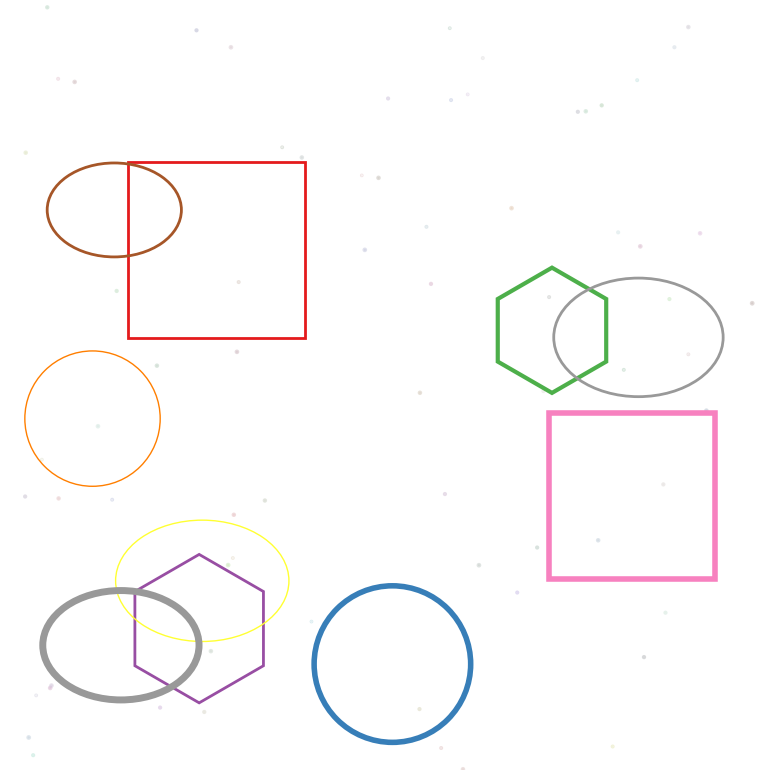[{"shape": "square", "thickness": 1, "radius": 0.57, "center": [0.281, 0.675]}, {"shape": "circle", "thickness": 2, "radius": 0.51, "center": [0.51, 0.138]}, {"shape": "hexagon", "thickness": 1.5, "radius": 0.41, "center": [0.717, 0.571]}, {"shape": "hexagon", "thickness": 1, "radius": 0.48, "center": [0.259, 0.184]}, {"shape": "circle", "thickness": 0.5, "radius": 0.44, "center": [0.12, 0.456]}, {"shape": "oval", "thickness": 0.5, "radius": 0.56, "center": [0.263, 0.246]}, {"shape": "oval", "thickness": 1, "radius": 0.44, "center": [0.148, 0.727]}, {"shape": "square", "thickness": 2, "radius": 0.54, "center": [0.82, 0.356]}, {"shape": "oval", "thickness": 2.5, "radius": 0.51, "center": [0.157, 0.162]}, {"shape": "oval", "thickness": 1, "radius": 0.55, "center": [0.829, 0.562]}]